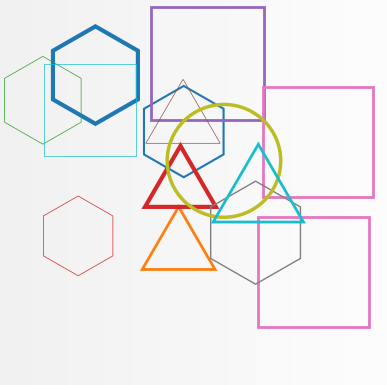[{"shape": "hexagon", "thickness": 1.5, "radius": 0.59, "center": [0.474, 0.658]}, {"shape": "hexagon", "thickness": 3, "radius": 0.63, "center": [0.246, 0.805]}, {"shape": "triangle", "thickness": 2, "radius": 0.54, "center": [0.461, 0.354]}, {"shape": "hexagon", "thickness": 0.5, "radius": 0.57, "center": [0.111, 0.74]}, {"shape": "hexagon", "thickness": 0.5, "radius": 0.52, "center": [0.202, 0.387]}, {"shape": "triangle", "thickness": 3, "radius": 0.53, "center": [0.466, 0.515]}, {"shape": "square", "thickness": 2, "radius": 0.73, "center": [0.536, 0.835]}, {"shape": "triangle", "thickness": 0.5, "radius": 0.55, "center": [0.472, 0.683]}, {"shape": "square", "thickness": 2, "radius": 0.71, "center": [0.809, 0.293]}, {"shape": "square", "thickness": 2, "radius": 0.71, "center": [0.821, 0.631]}, {"shape": "hexagon", "thickness": 1, "radius": 0.67, "center": [0.66, 0.396]}, {"shape": "circle", "thickness": 2.5, "radius": 0.73, "center": [0.578, 0.582]}, {"shape": "triangle", "thickness": 2, "radius": 0.67, "center": [0.667, 0.491]}, {"shape": "square", "thickness": 0.5, "radius": 0.6, "center": [0.233, 0.714]}]